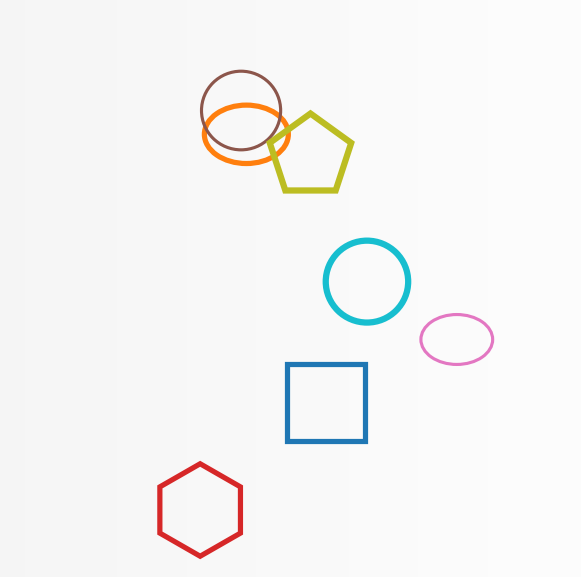[{"shape": "square", "thickness": 2.5, "radius": 0.34, "center": [0.561, 0.302]}, {"shape": "oval", "thickness": 2.5, "radius": 0.36, "center": [0.424, 0.767]}, {"shape": "hexagon", "thickness": 2.5, "radius": 0.4, "center": [0.344, 0.116]}, {"shape": "circle", "thickness": 1.5, "radius": 0.34, "center": [0.415, 0.808]}, {"shape": "oval", "thickness": 1.5, "radius": 0.31, "center": [0.786, 0.411]}, {"shape": "pentagon", "thickness": 3, "radius": 0.37, "center": [0.534, 0.729]}, {"shape": "circle", "thickness": 3, "radius": 0.35, "center": [0.631, 0.512]}]